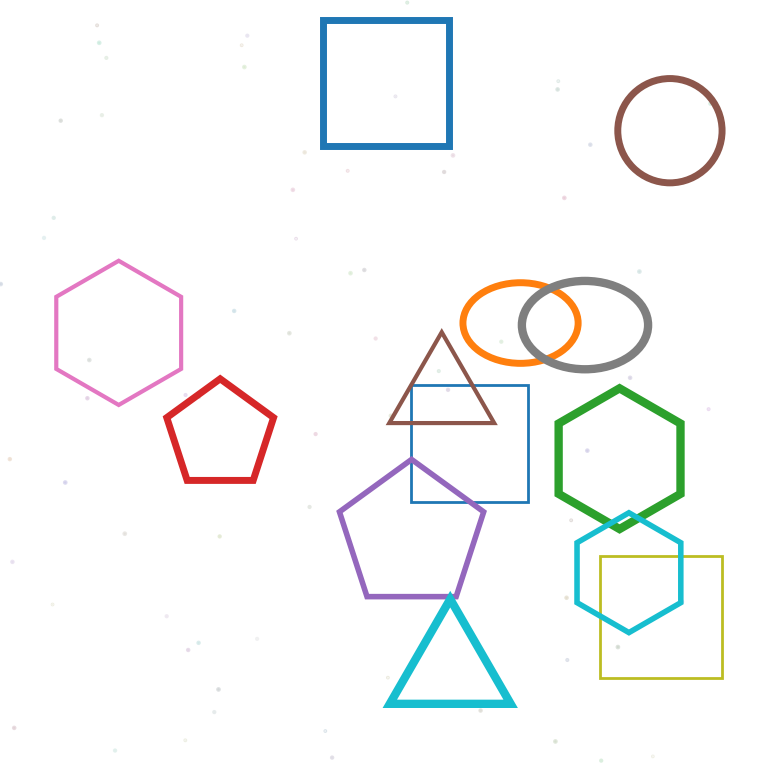[{"shape": "square", "thickness": 2.5, "radius": 0.41, "center": [0.501, 0.893]}, {"shape": "square", "thickness": 1, "radius": 0.38, "center": [0.61, 0.424]}, {"shape": "oval", "thickness": 2.5, "radius": 0.37, "center": [0.676, 0.58]}, {"shape": "hexagon", "thickness": 3, "radius": 0.46, "center": [0.805, 0.404]}, {"shape": "pentagon", "thickness": 2.5, "radius": 0.36, "center": [0.286, 0.435]}, {"shape": "pentagon", "thickness": 2, "radius": 0.49, "center": [0.535, 0.305]}, {"shape": "triangle", "thickness": 1.5, "radius": 0.39, "center": [0.574, 0.49]}, {"shape": "circle", "thickness": 2.5, "radius": 0.34, "center": [0.87, 0.83]}, {"shape": "hexagon", "thickness": 1.5, "radius": 0.47, "center": [0.154, 0.568]}, {"shape": "oval", "thickness": 3, "radius": 0.41, "center": [0.76, 0.578]}, {"shape": "square", "thickness": 1, "radius": 0.4, "center": [0.858, 0.198]}, {"shape": "hexagon", "thickness": 2, "radius": 0.39, "center": [0.817, 0.256]}, {"shape": "triangle", "thickness": 3, "radius": 0.45, "center": [0.585, 0.131]}]